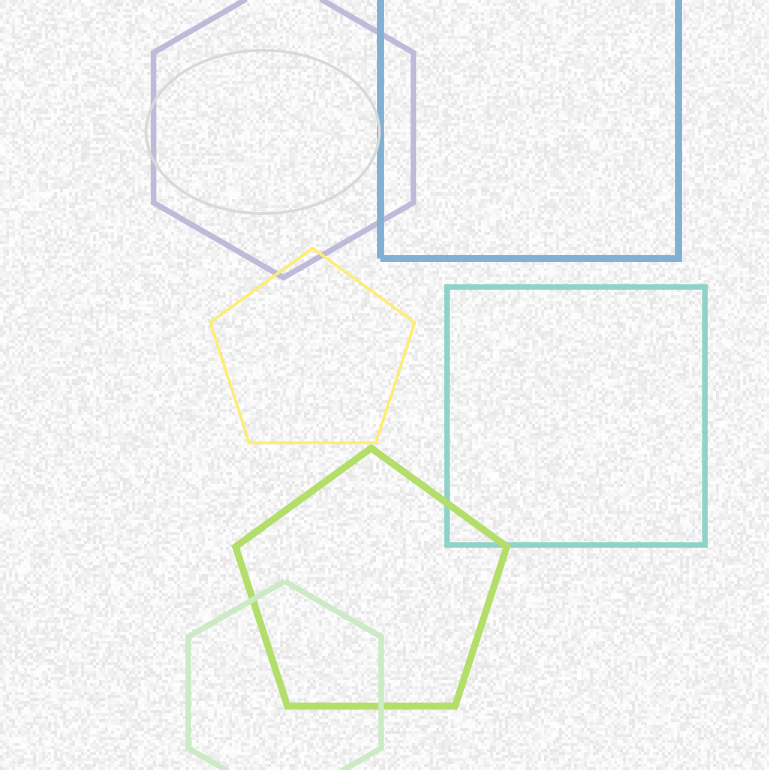[{"shape": "square", "thickness": 2, "radius": 0.84, "center": [0.748, 0.46]}, {"shape": "hexagon", "thickness": 2, "radius": 0.97, "center": [0.368, 0.834]}, {"shape": "square", "thickness": 2.5, "radius": 0.97, "center": [0.687, 0.859]}, {"shape": "pentagon", "thickness": 2.5, "radius": 0.93, "center": [0.482, 0.233]}, {"shape": "oval", "thickness": 1, "radius": 0.76, "center": [0.341, 0.829]}, {"shape": "hexagon", "thickness": 2, "radius": 0.72, "center": [0.37, 0.101]}, {"shape": "pentagon", "thickness": 1, "radius": 0.7, "center": [0.406, 0.538]}]